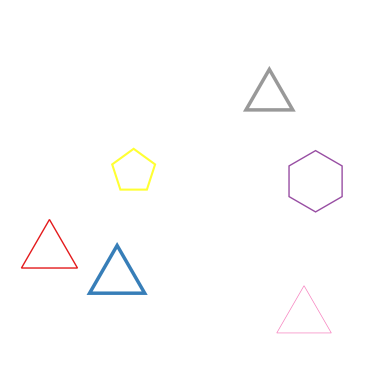[{"shape": "triangle", "thickness": 1, "radius": 0.42, "center": [0.128, 0.346]}, {"shape": "triangle", "thickness": 2.5, "radius": 0.41, "center": [0.304, 0.28]}, {"shape": "hexagon", "thickness": 1, "radius": 0.4, "center": [0.82, 0.529]}, {"shape": "pentagon", "thickness": 1.5, "radius": 0.29, "center": [0.347, 0.555]}, {"shape": "triangle", "thickness": 0.5, "radius": 0.41, "center": [0.79, 0.176]}, {"shape": "triangle", "thickness": 2.5, "radius": 0.35, "center": [0.7, 0.75]}]